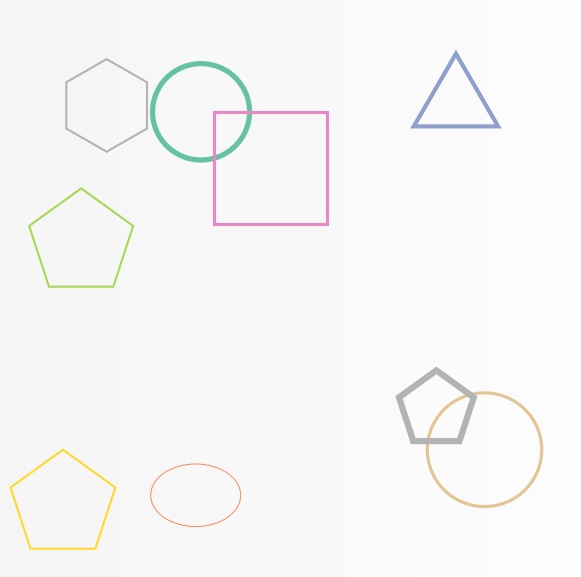[{"shape": "circle", "thickness": 2.5, "radius": 0.42, "center": [0.346, 0.806]}, {"shape": "oval", "thickness": 0.5, "radius": 0.39, "center": [0.337, 0.142]}, {"shape": "triangle", "thickness": 2, "radius": 0.42, "center": [0.784, 0.822]}, {"shape": "square", "thickness": 1.5, "radius": 0.49, "center": [0.465, 0.708]}, {"shape": "pentagon", "thickness": 1, "radius": 0.47, "center": [0.14, 0.579]}, {"shape": "pentagon", "thickness": 1, "radius": 0.47, "center": [0.108, 0.126]}, {"shape": "circle", "thickness": 1.5, "radius": 0.49, "center": [0.834, 0.22]}, {"shape": "hexagon", "thickness": 1, "radius": 0.4, "center": [0.183, 0.817]}, {"shape": "pentagon", "thickness": 3, "radius": 0.34, "center": [0.751, 0.29]}]